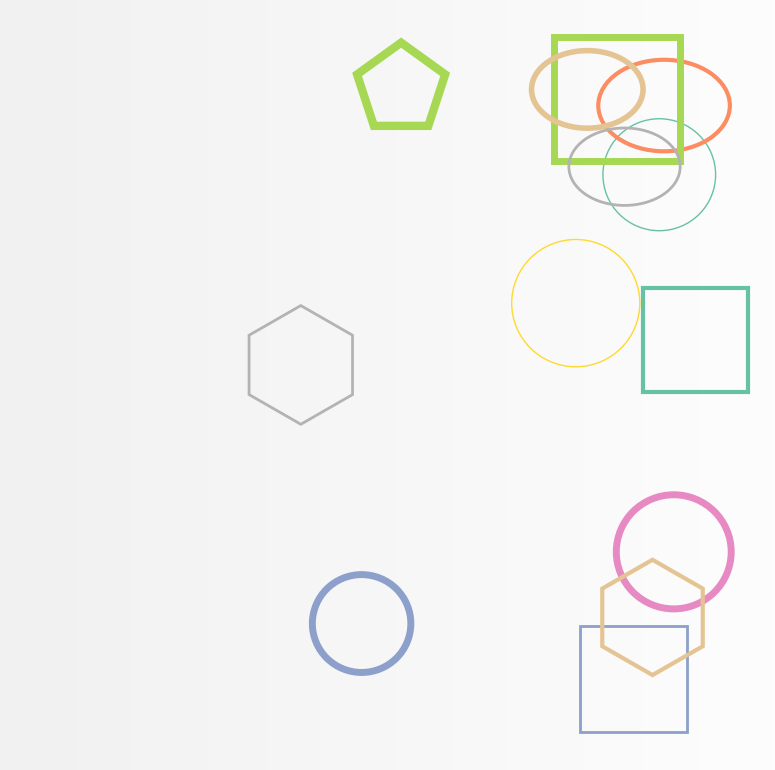[{"shape": "square", "thickness": 1.5, "radius": 0.34, "center": [0.897, 0.559]}, {"shape": "circle", "thickness": 0.5, "radius": 0.36, "center": [0.851, 0.773]}, {"shape": "oval", "thickness": 1.5, "radius": 0.42, "center": [0.857, 0.863]}, {"shape": "circle", "thickness": 2.5, "radius": 0.32, "center": [0.467, 0.19]}, {"shape": "square", "thickness": 1, "radius": 0.34, "center": [0.817, 0.118]}, {"shape": "circle", "thickness": 2.5, "radius": 0.37, "center": [0.869, 0.283]}, {"shape": "square", "thickness": 2.5, "radius": 0.4, "center": [0.796, 0.871]}, {"shape": "pentagon", "thickness": 3, "radius": 0.3, "center": [0.518, 0.885]}, {"shape": "circle", "thickness": 0.5, "radius": 0.41, "center": [0.743, 0.606]}, {"shape": "hexagon", "thickness": 1.5, "radius": 0.37, "center": [0.842, 0.198]}, {"shape": "oval", "thickness": 2, "radius": 0.36, "center": [0.758, 0.884]}, {"shape": "hexagon", "thickness": 1, "radius": 0.39, "center": [0.388, 0.526]}, {"shape": "oval", "thickness": 1, "radius": 0.36, "center": [0.806, 0.784]}]